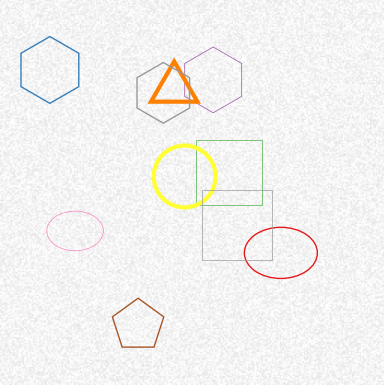[{"shape": "oval", "thickness": 1, "radius": 0.47, "center": [0.73, 0.343]}, {"shape": "hexagon", "thickness": 1, "radius": 0.43, "center": [0.13, 0.818]}, {"shape": "square", "thickness": 0.5, "radius": 0.43, "center": [0.595, 0.552]}, {"shape": "hexagon", "thickness": 0.5, "radius": 0.43, "center": [0.554, 0.792]}, {"shape": "triangle", "thickness": 3, "radius": 0.35, "center": [0.452, 0.771]}, {"shape": "circle", "thickness": 3, "radius": 0.4, "center": [0.48, 0.542]}, {"shape": "pentagon", "thickness": 1, "radius": 0.35, "center": [0.359, 0.155]}, {"shape": "oval", "thickness": 0.5, "radius": 0.37, "center": [0.195, 0.4]}, {"shape": "square", "thickness": 0.5, "radius": 0.45, "center": [0.616, 0.415]}, {"shape": "hexagon", "thickness": 1, "radius": 0.39, "center": [0.424, 0.759]}]